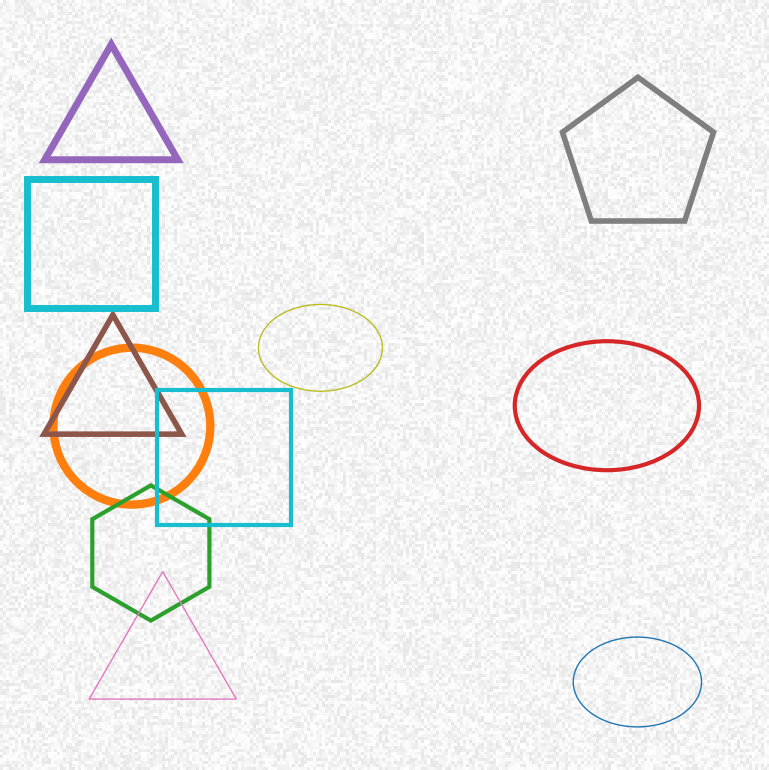[{"shape": "oval", "thickness": 0.5, "radius": 0.42, "center": [0.828, 0.114]}, {"shape": "circle", "thickness": 3, "radius": 0.51, "center": [0.171, 0.447]}, {"shape": "hexagon", "thickness": 1.5, "radius": 0.44, "center": [0.196, 0.282]}, {"shape": "oval", "thickness": 1.5, "radius": 0.6, "center": [0.788, 0.473]}, {"shape": "triangle", "thickness": 2.5, "radius": 0.5, "center": [0.144, 0.842]}, {"shape": "triangle", "thickness": 2, "radius": 0.52, "center": [0.147, 0.488]}, {"shape": "triangle", "thickness": 0.5, "radius": 0.55, "center": [0.211, 0.147]}, {"shape": "pentagon", "thickness": 2, "radius": 0.52, "center": [0.829, 0.796]}, {"shape": "oval", "thickness": 0.5, "radius": 0.4, "center": [0.416, 0.548]}, {"shape": "square", "thickness": 1.5, "radius": 0.44, "center": [0.291, 0.406]}, {"shape": "square", "thickness": 2.5, "radius": 0.42, "center": [0.119, 0.684]}]